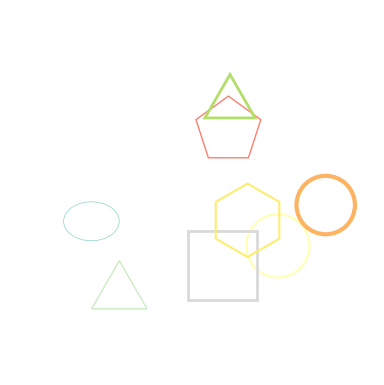[{"shape": "oval", "thickness": 0.5, "radius": 0.36, "center": [0.237, 0.425]}, {"shape": "circle", "thickness": 1.5, "radius": 0.41, "center": [0.722, 0.361]}, {"shape": "pentagon", "thickness": 1, "radius": 0.44, "center": [0.593, 0.662]}, {"shape": "circle", "thickness": 3, "radius": 0.38, "center": [0.846, 0.467]}, {"shape": "triangle", "thickness": 2, "radius": 0.38, "center": [0.597, 0.731]}, {"shape": "square", "thickness": 2, "radius": 0.45, "center": [0.578, 0.31]}, {"shape": "triangle", "thickness": 1, "radius": 0.42, "center": [0.31, 0.239]}, {"shape": "hexagon", "thickness": 1.5, "radius": 0.48, "center": [0.643, 0.428]}]